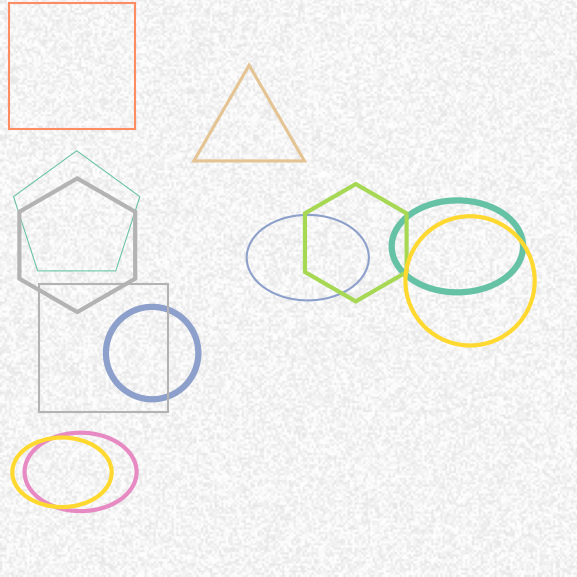[{"shape": "oval", "thickness": 3, "radius": 0.57, "center": [0.792, 0.573]}, {"shape": "pentagon", "thickness": 0.5, "radius": 0.58, "center": [0.133, 0.623]}, {"shape": "square", "thickness": 1, "radius": 0.55, "center": [0.125, 0.885]}, {"shape": "circle", "thickness": 3, "radius": 0.4, "center": [0.263, 0.388]}, {"shape": "oval", "thickness": 1, "radius": 0.53, "center": [0.533, 0.553]}, {"shape": "oval", "thickness": 2, "radius": 0.48, "center": [0.14, 0.182]}, {"shape": "hexagon", "thickness": 2, "radius": 0.51, "center": [0.616, 0.579]}, {"shape": "oval", "thickness": 2, "radius": 0.43, "center": [0.107, 0.181]}, {"shape": "circle", "thickness": 2, "radius": 0.56, "center": [0.814, 0.513]}, {"shape": "triangle", "thickness": 1.5, "radius": 0.55, "center": [0.431, 0.776]}, {"shape": "hexagon", "thickness": 2, "radius": 0.58, "center": [0.134, 0.575]}, {"shape": "square", "thickness": 1, "radius": 0.55, "center": [0.179, 0.396]}]